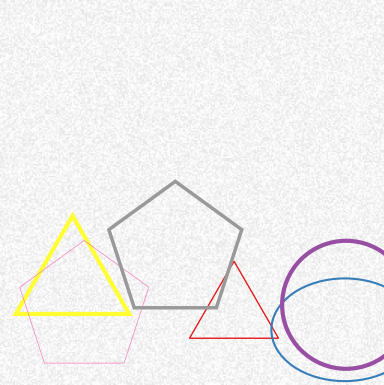[{"shape": "triangle", "thickness": 1, "radius": 0.67, "center": [0.608, 0.188]}, {"shape": "oval", "thickness": 1.5, "radius": 0.95, "center": [0.895, 0.143]}, {"shape": "circle", "thickness": 3, "radius": 0.83, "center": [0.899, 0.208]}, {"shape": "triangle", "thickness": 3, "radius": 0.85, "center": [0.188, 0.269]}, {"shape": "pentagon", "thickness": 0.5, "radius": 0.88, "center": [0.219, 0.199]}, {"shape": "pentagon", "thickness": 2.5, "radius": 0.91, "center": [0.455, 0.347]}]